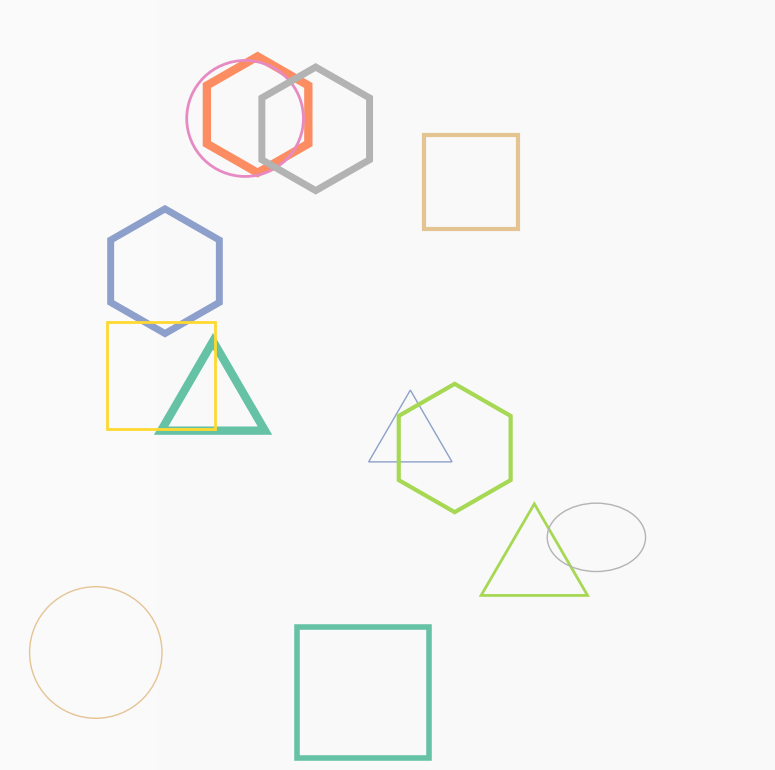[{"shape": "square", "thickness": 2, "radius": 0.43, "center": [0.468, 0.101]}, {"shape": "triangle", "thickness": 3, "radius": 0.39, "center": [0.275, 0.479]}, {"shape": "hexagon", "thickness": 3, "radius": 0.38, "center": [0.332, 0.851]}, {"shape": "triangle", "thickness": 0.5, "radius": 0.31, "center": [0.529, 0.431]}, {"shape": "hexagon", "thickness": 2.5, "radius": 0.4, "center": [0.213, 0.648]}, {"shape": "circle", "thickness": 1, "radius": 0.38, "center": [0.316, 0.846]}, {"shape": "hexagon", "thickness": 1.5, "radius": 0.42, "center": [0.587, 0.418]}, {"shape": "triangle", "thickness": 1, "radius": 0.4, "center": [0.689, 0.266]}, {"shape": "square", "thickness": 1, "radius": 0.35, "center": [0.208, 0.512]}, {"shape": "circle", "thickness": 0.5, "radius": 0.43, "center": [0.124, 0.153]}, {"shape": "square", "thickness": 1.5, "radius": 0.31, "center": [0.608, 0.763]}, {"shape": "hexagon", "thickness": 2.5, "radius": 0.4, "center": [0.407, 0.833]}, {"shape": "oval", "thickness": 0.5, "radius": 0.32, "center": [0.77, 0.302]}]